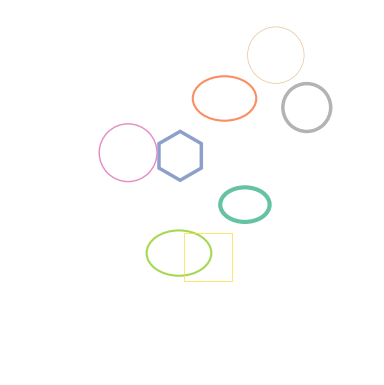[{"shape": "oval", "thickness": 3, "radius": 0.32, "center": [0.636, 0.468]}, {"shape": "oval", "thickness": 1.5, "radius": 0.41, "center": [0.583, 0.744]}, {"shape": "hexagon", "thickness": 2.5, "radius": 0.32, "center": [0.468, 0.595]}, {"shape": "circle", "thickness": 1, "radius": 0.38, "center": [0.333, 0.603]}, {"shape": "oval", "thickness": 1.5, "radius": 0.42, "center": [0.465, 0.343]}, {"shape": "square", "thickness": 0.5, "radius": 0.31, "center": [0.54, 0.333]}, {"shape": "circle", "thickness": 0.5, "radius": 0.37, "center": [0.716, 0.857]}, {"shape": "circle", "thickness": 2.5, "radius": 0.31, "center": [0.797, 0.721]}]